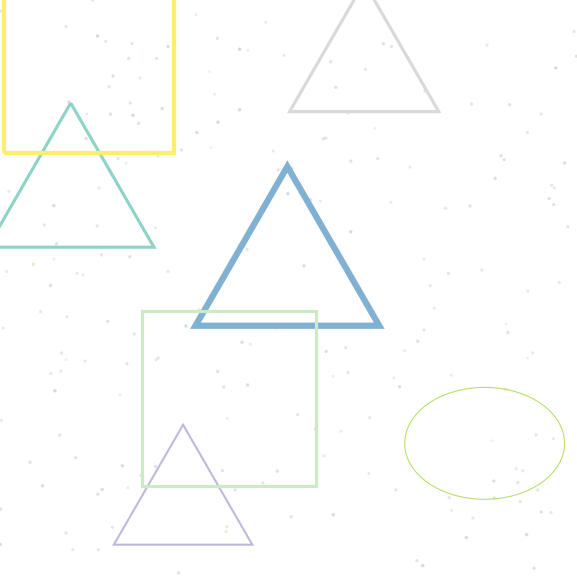[{"shape": "triangle", "thickness": 1.5, "radius": 0.83, "center": [0.122, 0.654]}, {"shape": "triangle", "thickness": 1, "radius": 0.69, "center": [0.317, 0.125]}, {"shape": "triangle", "thickness": 3, "radius": 0.92, "center": [0.498, 0.527]}, {"shape": "oval", "thickness": 0.5, "radius": 0.69, "center": [0.839, 0.231]}, {"shape": "triangle", "thickness": 1.5, "radius": 0.75, "center": [0.631, 0.88]}, {"shape": "square", "thickness": 1.5, "radius": 0.76, "center": [0.396, 0.309]}, {"shape": "square", "thickness": 2, "radius": 0.74, "center": [0.154, 0.882]}]